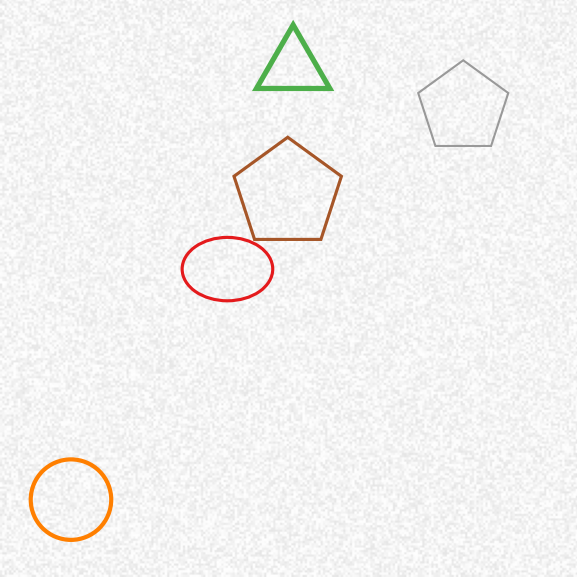[{"shape": "oval", "thickness": 1.5, "radius": 0.39, "center": [0.394, 0.533]}, {"shape": "triangle", "thickness": 2.5, "radius": 0.37, "center": [0.508, 0.883]}, {"shape": "circle", "thickness": 2, "radius": 0.35, "center": [0.123, 0.134]}, {"shape": "pentagon", "thickness": 1.5, "radius": 0.49, "center": [0.498, 0.664]}, {"shape": "pentagon", "thickness": 1, "radius": 0.41, "center": [0.802, 0.813]}]